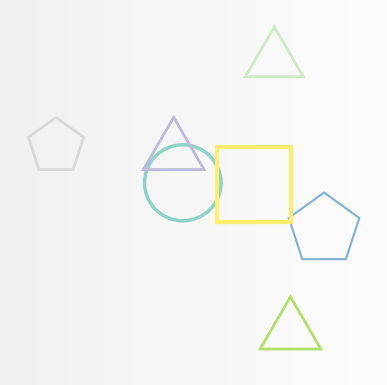[{"shape": "circle", "thickness": 2.5, "radius": 0.49, "center": [0.472, 0.525]}, {"shape": "triangle", "thickness": 2, "radius": 0.45, "center": [0.448, 0.605]}, {"shape": "pentagon", "thickness": 1.5, "radius": 0.48, "center": [0.836, 0.404]}, {"shape": "triangle", "thickness": 2, "radius": 0.45, "center": [0.75, 0.139]}, {"shape": "pentagon", "thickness": 2, "radius": 0.37, "center": [0.145, 0.62]}, {"shape": "triangle", "thickness": 2, "radius": 0.43, "center": [0.708, 0.844]}, {"shape": "square", "thickness": 3, "radius": 0.48, "center": [0.656, 0.521]}]